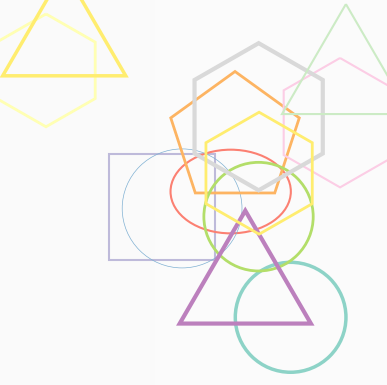[{"shape": "circle", "thickness": 2.5, "radius": 0.71, "center": [0.75, 0.176]}, {"shape": "hexagon", "thickness": 2, "radius": 0.73, "center": [0.119, 0.817]}, {"shape": "square", "thickness": 1.5, "radius": 0.69, "center": [0.418, 0.463]}, {"shape": "oval", "thickness": 1.5, "radius": 0.78, "center": [0.595, 0.503]}, {"shape": "circle", "thickness": 0.5, "radius": 0.77, "center": [0.47, 0.459]}, {"shape": "pentagon", "thickness": 2, "radius": 0.87, "center": [0.607, 0.64]}, {"shape": "circle", "thickness": 2, "radius": 0.71, "center": [0.667, 0.437]}, {"shape": "hexagon", "thickness": 1.5, "radius": 0.84, "center": [0.878, 0.681]}, {"shape": "hexagon", "thickness": 3, "radius": 0.96, "center": [0.668, 0.697]}, {"shape": "triangle", "thickness": 3, "radius": 0.98, "center": [0.633, 0.257]}, {"shape": "triangle", "thickness": 1.5, "radius": 0.95, "center": [0.893, 0.799]}, {"shape": "hexagon", "thickness": 2, "radius": 0.79, "center": [0.669, 0.55]}, {"shape": "triangle", "thickness": 2.5, "radius": 0.92, "center": [0.166, 0.895]}]